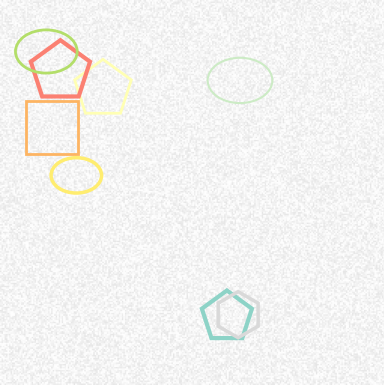[{"shape": "pentagon", "thickness": 3, "radius": 0.34, "center": [0.589, 0.177]}, {"shape": "pentagon", "thickness": 2, "radius": 0.39, "center": [0.267, 0.769]}, {"shape": "pentagon", "thickness": 3, "radius": 0.4, "center": [0.157, 0.815]}, {"shape": "square", "thickness": 2, "radius": 0.34, "center": [0.135, 0.669]}, {"shape": "oval", "thickness": 2, "radius": 0.4, "center": [0.12, 0.866]}, {"shape": "hexagon", "thickness": 2.5, "radius": 0.3, "center": [0.619, 0.183]}, {"shape": "oval", "thickness": 1.5, "radius": 0.42, "center": [0.623, 0.791]}, {"shape": "oval", "thickness": 2.5, "radius": 0.33, "center": [0.198, 0.544]}]